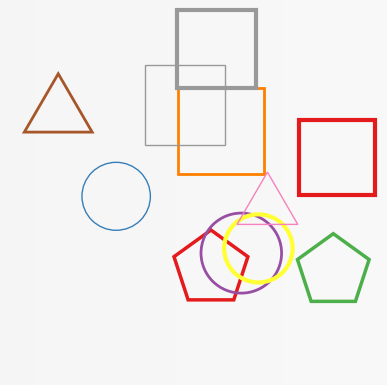[{"shape": "square", "thickness": 3, "radius": 0.49, "center": [0.87, 0.59]}, {"shape": "pentagon", "thickness": 2.5, "radius": 0.5, "center": [0.544, 0.302]}, {"shape": "circle", "thickness": 1, "radius": 0.44, "center": [0.3, 0.49]}, {"shape": "pentagon", "thickness": 2.5, "radius": 0.49, "center": [0.86, 0.296]}, {"shape": "circle", "thickness": 2, "radius": 0.52, "center": [0.623, 0.343]}, {"shape": "square", "thickness": 2, "radius": 0.56, "center": [0.571, 0.66]}, {"shape": "circle", "thickness": 3, "radius": 0.44, "center": [0.667, 0.355]}, {"shape": "triangle", "thickness": 2, "radius": 0.51, "center": [0.15, 0.707]}, {"shape": "triangle", "thickness": 1, "radius": 0.45, "center": [0.69, 0.462]}, {"shape": "square", "thickness": 3, "radius": 0.51, "center": [0.559, 0.873]}, {"shape": "square", "thickness": 1, "radius": 0.52, "center": [0.477, 0.727]}]